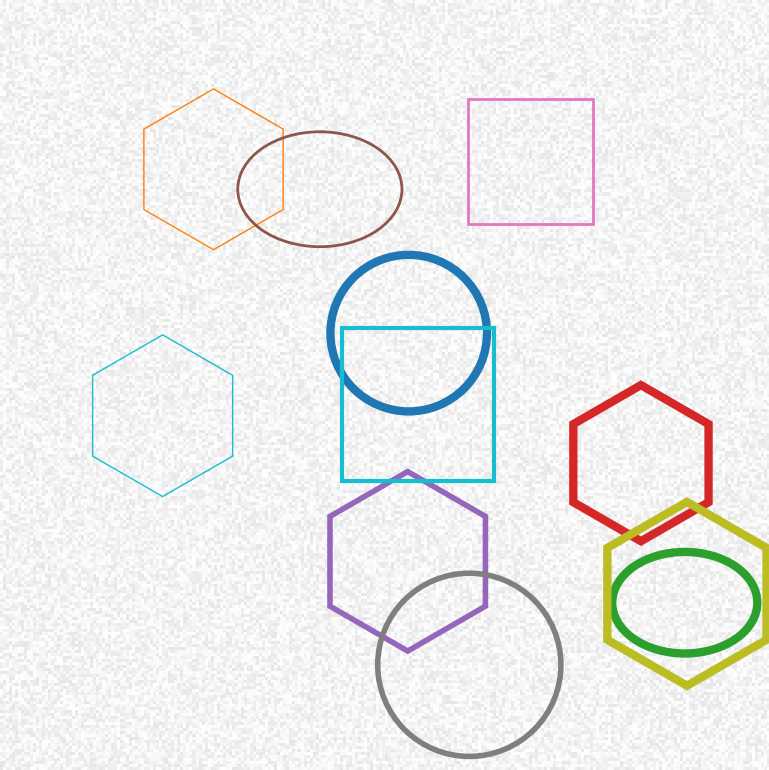[{"shape": "circle", "thickness": 3, "radius": 0.51, "center": [0.531, 0.567]}, {"shape": "hexagon", "thickness": 0.5, "radius": 0.52, "center": [0.277, 0.78]}, {"shape": "oval", "thickness": 3, "radius": 0.47, "center": [0.889, 0.217]}, {"shape": "hexagon", "thickness": 3, "radius": 0.51, "center": [0.832, 0.398]}, {"shape": "hexagon", "thickness": 2, "radius": 0.58, "center": [0.529, 0.271]}, {"shape": "oval", "thickness": 1, "radius": 0.53, "center": [0.415, 0.754]}, {"shape": "square", "thickness": 1, "radius": 0.4, "center": [0.689, 0.79]}, {"shape": "circle", "thickness": 2, "radius": 0.59, "center": [0.609, 0.137]}, {"shape": "hexagon", "thickness": 3, "radius": 0.6, "center": [0.892, 0.229]}, {"shape": "square", "thickness": 1.5, "radius": 0.49, "center": [0.543, 0.475]}, {"shape": "hexagon", "thickness": 0.5, "radius": 0.52, "center": [0.211, 0.46]}]